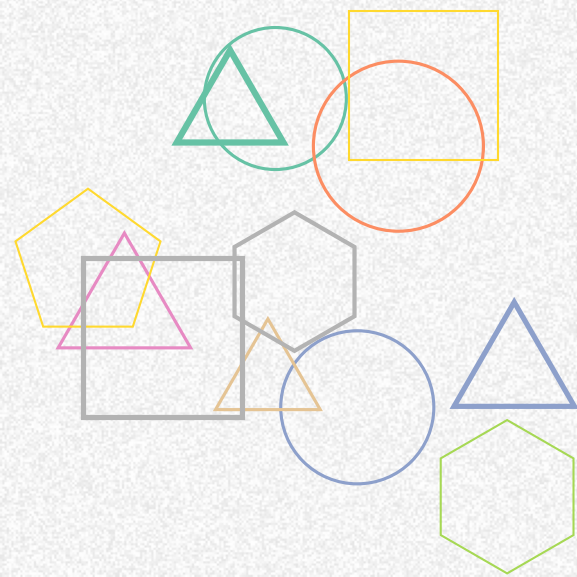[{"shape": "triangle", "thickness": 3, "radius": 0.53, "center": [0.398, 0.806]}, {"shape": "circle", "thickness": 1.5, "radius": 0.61, "center": [0.477, 0.829]}, {"shape": "circle", "thickness": 1.5, "radius": 0.74, "center": [0.69, 0.746]}, {"shape": "triangle", "thickness": 2.5, "radius": 0.6, "center": [0.89, 0.356]}, {"shape": "circle", "thickness": 1.5, "radius": 0.66, "center": [0.619, 0.294]}, {"shape": "triangle", "thickness": 1.5, "radius": 0.66, "center": [0.215, 0.463]}, {"shape": "hexagon", "thickness": 1, "radius": 0.66, "center": [0.878, 0.139]}, {"shape": "square", "thickness": 1, "radius": 0.64, "center": [0.733, 0.851]}, {"shape": "pentagon", "thickness": 1, "radius": 0.66, "center": [0.152, 0.54]}, {"shape": "triangle", "thickness": 1.5, "radius": 0.52, "center": [0.464, 0.342]}, {"shape": "hexagon", "thickness": 2, "radius": 0.6, "center": [0.51, 0.512]}, {"shape": "square", "thickness": 2.5, "radius": 0.69, "center": [0.281, 0.415]}]